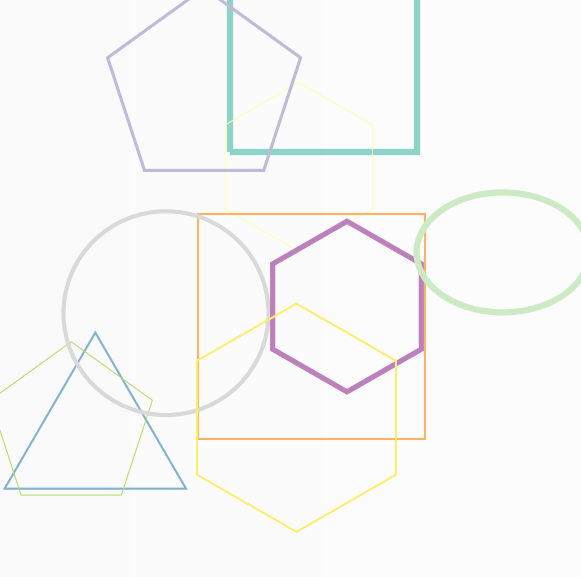[{"shape": "square", "thickness": 3, "radius": 0.8, "center": [0.557, 0.897]}, {"shape": "hexagon", "thickness": 0.5, "radius": 0.73, "center": [0.514, 0.71]}, {"shape": "pentagon", "thickness": 1.5, "radius": 0.87, "center": [0.351, 0.845]}, {"shape": "triangle", "thickness": 1, "radius": 0.9, "center": [0.164, 0.243]}, {"shape": "square", "thickness": 1, "radius": 0.97, "center": [0.536, 0.433]}, {"shape": "pentagon", "thickness": 0.5, "radius": 0.73, "center": [0.123, 0.261]}, {"shape": "circle", "thickness": 2, "radius": 0.88, "center": [0.286, 0.457]}, {"shape": "hexagon", "thickness": 2.5, "radius": 0.74, "center": [0.597, 0.468]}, {"shape": "oval", "thickness": 3, "radius": 0.74, "center": [0.865, 0.562]}, {"shape": "hexagon", "thickness": 1, "radius": 0.99, "center": [0.51, 0.276]}]